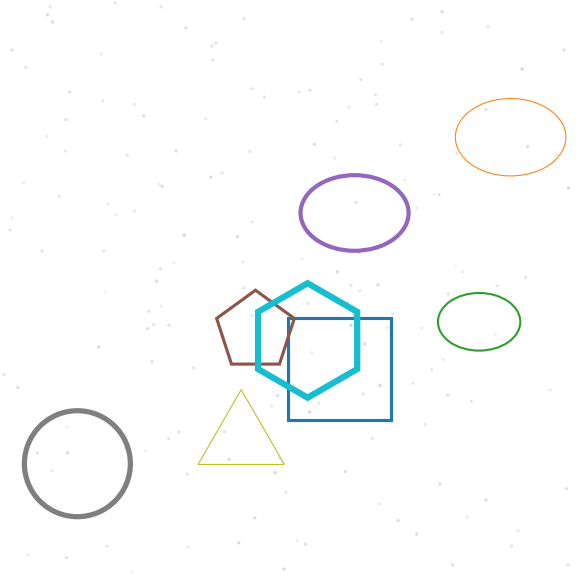[{"shape": "square", "thickness": 1.5, "radius": 0.44, "center": [0.588, 0.36]}, {"shape": "oval", "thickness": 0.5, "radius": 0.48, "center": [0.884, 0.761]}, {"shape": "oval", "thickness": 1, "radius": 0.36, "center": [0.83, 0.442]}, {"shape": "oval", "thickness": 2, "radius": 0.47, "center": [0.614, 0.63]}, {"shape": "pentagon", "thickness": 1.5, "radius": 0.35, "center": [0.442, 0.426]}, {"shape": "circle", "thickness": 2.5, "radius": 0.46, "center": [0.134, 0.196]}, {"shape": "triangle", "thickness": 0.5, "radius": 0.43, "center": [0.418, 0.238]}, {"shape": "hexagon", "thickness": 3, "radius": 0.5, "center": [0.533, 0.41]}]